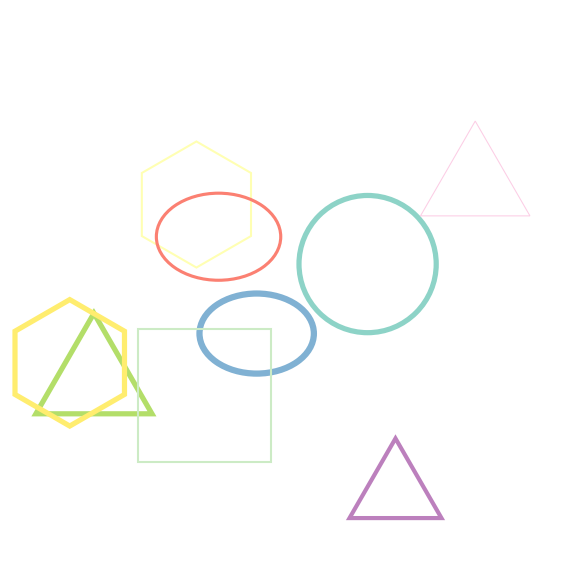[{"shape": "circle", "thickness": 2.5, "radius": 0.59, "center": [0.637, 0.542]}, {"shape": "hexagon", "thickness": 1, "radius": 0.55, "center": [0.34, 0.645]}, {"shape": "oval", "thickness": 1.5, "radius": 0.54, "center": [0.378, 0.589]}, {"shape": "oval", "thickness": 3, "radius": 0.5, "center": [0.444, 0.422]}, {"shape": "triangle", "thickness": 2.5, "radius": 0.58, "center": [0.163, 0.341]}, {"shape": "triangle", "thickness": 0.5, "radius": 0.55, "center": [0.823, 0.68]}, {"shape": "triangle", "thickness": 2, "radius": 0.46, "center": [0.685, 0.148]}, {"shape": "square", "thickness": 1, "radius": 0.57, "center": [0.354, 0.314]}, {"shape": "hexagon", "thickness": 2.5, "radius": 0.55, "center": [0.121, 0.371]}]